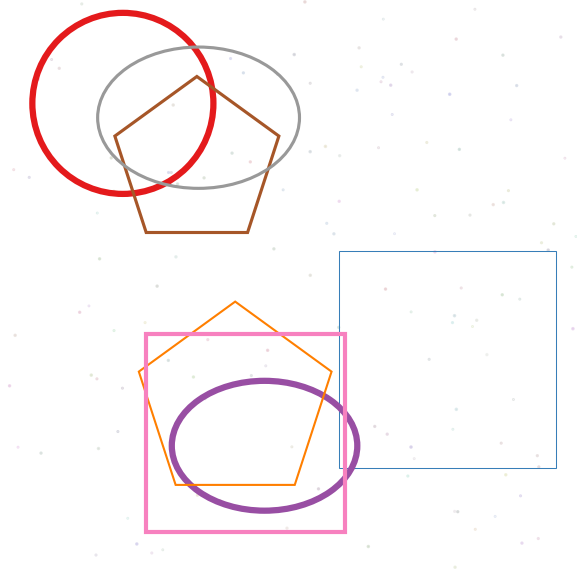[{"shape": "circle", "thickness": 3, "radius": 0.78, "center": [0.213, 0.82]}, {"shape": "square", "thickness": 0.5, "radius": 0.94, "center": [0.775, 0.377]}, {"shape": "oval", "thickness": 3, "radius": 0.8, "center": [0.458, 0.227]}, {"shape": "pentagon", "thickness": 1, "radius": 0.88, "center": [0.407, 0.301]}, {"shape": "pentagon", "thickness": 1.5, "radius": 0.75, "center": [0.341, 0.717]}, {"shape": "square", "thickness": 2, "radius": 0.86, "center": [0.425, 0.249]}, {"shape": "oval", "thickness": 1.5, "radius": 0.87, "center": [0.344, 0.795]}]